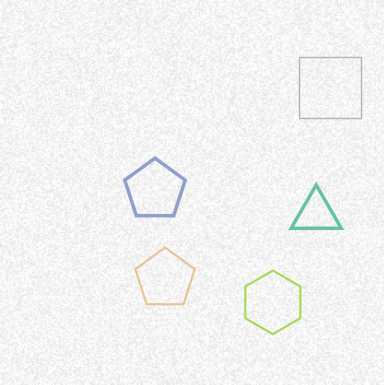[{"shape": "triangle", "thickness": 2.5, "radius": 0.38, "center": [0.821, 0.445]}, {"shape": "pentagon", "thickness": 2.5, "radius": 0.41, "center": [0.403, 0.507]}, {"shape": "hexagon", "thickness": 1.5, "radius": 0.41, "center": [0.709, 0.215]}, {"shape": "pentagon", "thickness": 1.5, "radius": 0.41, "center": [0.429, 0.276]}, {"shape": "square", "thickness": 1, "radius": 0.4, "center": [0.856, 0.773]}]